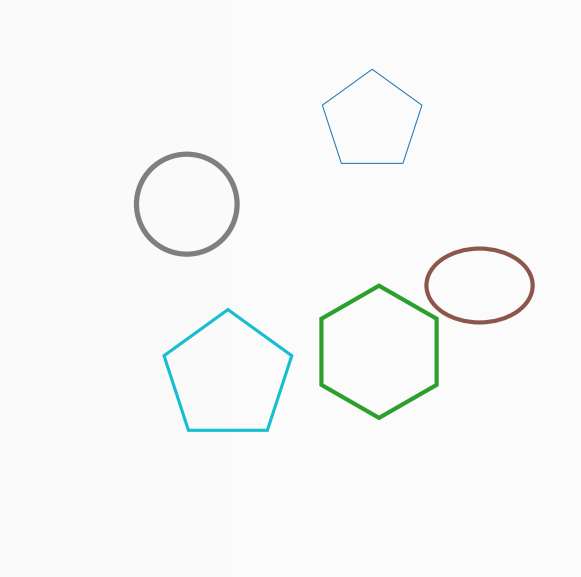[{"shape": "pentagon", "thickness": 0.5, "radius": 0.45, "center": [0.64, 0.789]}, {"shape": "hexagon", "thickness": 2, "radius": 0.57, "center": [0.652, 0.39]}, {"shape": "oval", "thickness": 2, "radius": 0.46, "center": [0.825, 0.505]}, {"shape": "circle", "thickness": 2.5, "radius": 0.43, "center": [0.321, 0.646]}, {"shape": "pentagon", "thickness": 1.5, "radius": 0.58, "center": [0.392, 0.347]}]